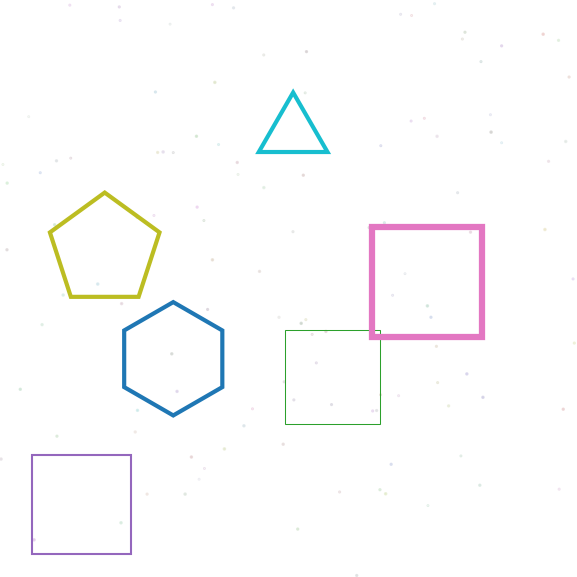[{"shape": "hexagon", "thickness": 2, "radius": 0.49, "center": [0.3, 0.378]}, {"shape": "square", "thickness": 0.5, "radius": 0.41, "center": [0.576, 0.346]}, {"shape": "square", "thickness": 1, "radius": 0.43, "center": [0.141, 0.126]}, {"shape": "square", "thickness": 3, "radius": 0.48, "center": [0.74, 0.511]}, {"shape": "pentagon", "thickness": 2, "radius": 0.5, "center": [0.181, 0.566]}, {"shape": "triangle", "thickness": 2, "radius": 0.34, "center": [0.508, 0.77]}]